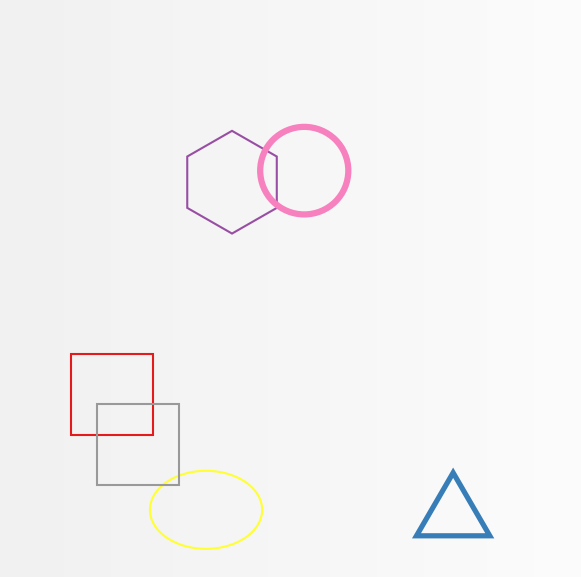[{"shape": "square", "thickness": 1, "radius": 0.35, "center": [0.193, 0.316]}, {"shape": "triangle", "thickness": 2.5, "radius": 0.36, "center": [0.78, 0.108]}, {"shape": "hexagon", "thickness": 1, "radius": 0.44, "center": [0.399, 0.684]}, {"shape": "oval", "thickness": 1, "radius": 0.48, "center": [0.355, 0.116]}, {"shape": "circle", "thickness": 3, "radius": 0.38, "center": [0.523, 0.704]}, {"shape": "square", "thickness": 1, "radius": 0.35, "center": [0.238, 0.229]}]